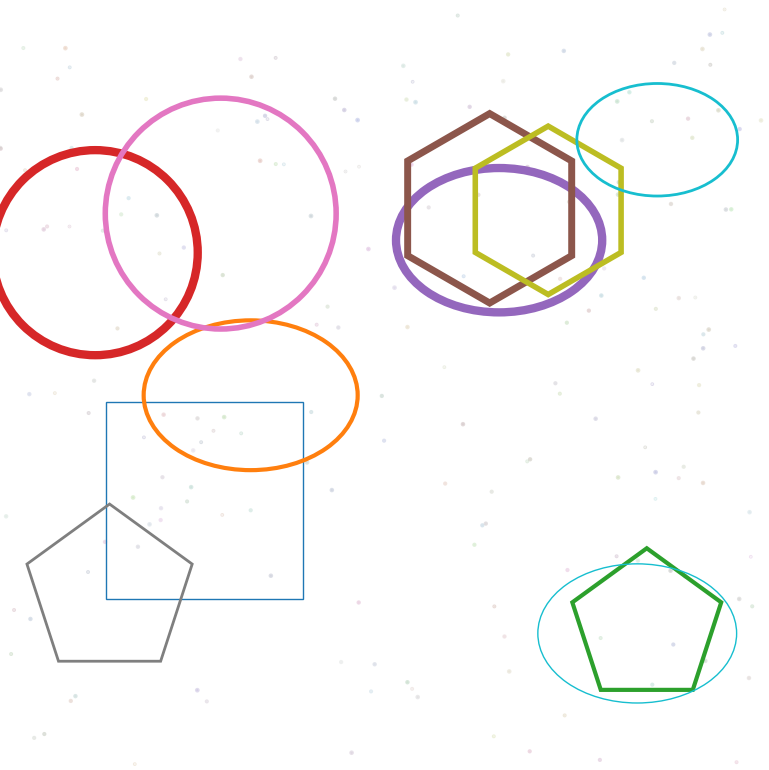[{"shape": "square", "thickness": 0.5, "radius": 0.64, "center": [0.265, 0.35]}, {"shape": "oval", "thickness": 1.5, "radius": 0.69, "center": [0.326, 0.487]}, {"shape": "pentagon", "thickness": 1.5, "radius": 0.51, "center": [0.84, 0.186]}, {"shape": "circle", "thickness": 3, "radius": 0.67, "center": [0.124, 0.672]}, {"shape": "oval", "thickness": 3, "radius": 0.67, "center": [0.648, 0.688]}, {"shape": "hexagon", "thickness": 2.5, "radius": 0.61, "center": [0.636, 0.729]}, {"shape": "circle", "thickness": 2, "radius": 0.75, "center": [0.287, 0.723]}, {"shape": "pentagon", "thickness": 1, "radius": 0.56, "center": [0.142, 0.233]}, {"shape": "hexagon", "thickness": 2, "radius": 0.55, "center": [0.712, 0.727]}, {"shape": "oval", "thickness": 1, "radius": 0.52, "center": [0.854, 0.818]}, {"shape": "oval", "thickness": 0.5, "radius": 0.65, "center": [0.828, 0.177]}]